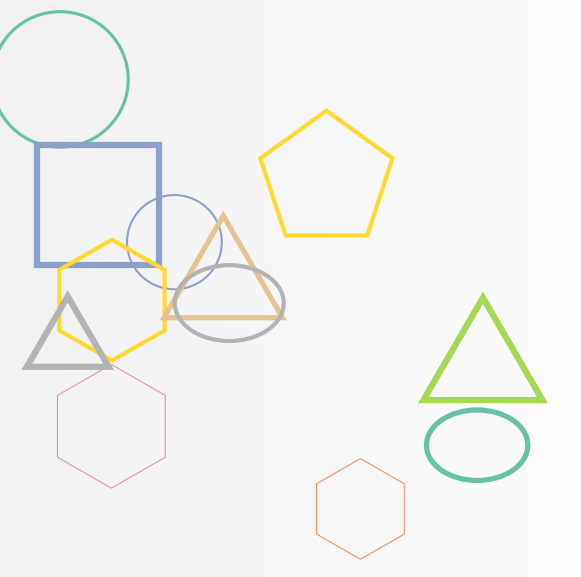[{"shape": "circle", "thickness": 1.5, "radius": 0.59, "center": [0.103, 0.862]}, {"shape": "oval", "thickness": 2.5, "radius": 0.44, "center": [0.821, 0.228]}, {"shape": "hexagon", "thickness": 0.5, "radius": 0.44, "center": [0.62, 0.118]}, {"shape": "circle", "thickness": 1, "radius": 0.41, "center": [0.3, 0.58]}, {"shape": "square", "thickness": 3, "radius": 0.52, "center": [0.169, 0.644]}, {"shape": "hexagon", "thickness": 0.5, "radius": 0.54, "center": [0.192, 0.261]}, {"shape": "triangle", "thickness": 3, "radius": 0.59, "center": [0.831, 0.365]}, {"shape": "pentagon", "thickness": 2, "radius": 0.6, "center": [0.562, 0.688]}, {"shape": "hexagon", "thickness": 2, "radius": 0.52, "center": [0.193, 0.479]}, {"shape": "triangle", "thickness": 2.5, "radius": 0.59, "center": [0.384, 0.508]}, {"shape": "triangle", "thickness": 3, "radius": 0.41, "center": [0.117, 0.405]}, {"shape": "oval", "thickness": 2, "radius": 0.47, "center": [0.394, 0.474]}]